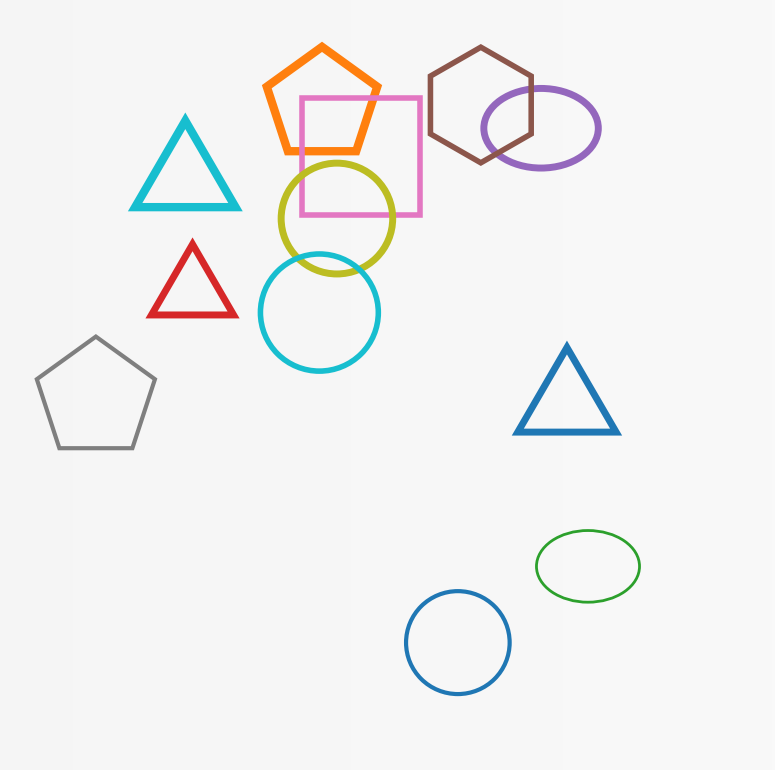[{"shape": "triangle", "thickness": 2.5, "radius": 0.37, "center": [0.732, 0.475]}, {"shape": "circle", "thickness": 1.5, "radius": 0.33, "center": [0.591, 0.165]}, {"shape": "pentagon", "thickness": 3, "radius": 0.37, "center": [0.416, 0.864]}, {"shape": "oval", "thickness": 1, "radius": 0.33, "center": [0.759, 0.264]}, {"shape": "triangle", "thickness": 2.5, "radius": 0.31, "center": [0.248, 0.622]}, {"shape": "oval", "thickness": 2.5, "radius": 0.37, "center": [0.698, 0.833]}, {"shape": "hexagon", "thickness": 2, "radius": 0.38, "center": [0.62, 0.864]}, {"shape": "square", "thickness": 2, "radius": 0.38, "center": [0.466, 0.796]}, {"shape": "pentagon", "thickness": 1.5, "radius": 0.4, "center": [0.124, 0.483]}, {"shape": "circle", "thickness": 2.5, "radius": 0.36, "center": [0.435, 0.716]}, {"shape": "circle", "thickness": 2, "radius": 0.38, "center": [0.412, 0.594]}, {"shape": "triangle", "thickness": 3, "radius": 0.37, "center": [0.239, 0.768]}]